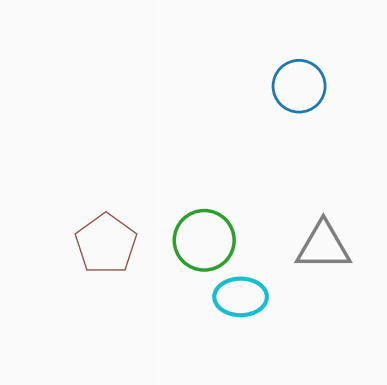[{"shape": "circle", "thickness": 2, "radius": 0.34, "center": [0.772, 0.776]}, {"shape": "circle", "thickness": 2.5, "radius": 0.39, "center": [0.527, 0.376]}, {"shape": "pentagon", "thickness": 1, "radius": 0.42, "center": [0.273, 0.366]}, {"shape": "triangle", "thickness": 2.5, "radius": 0.4, "center": [0.834, 0.361]}, {"shape": "oval", "thickness": 3, "radius": 0.34, "center": [0.621, 0.229]}]